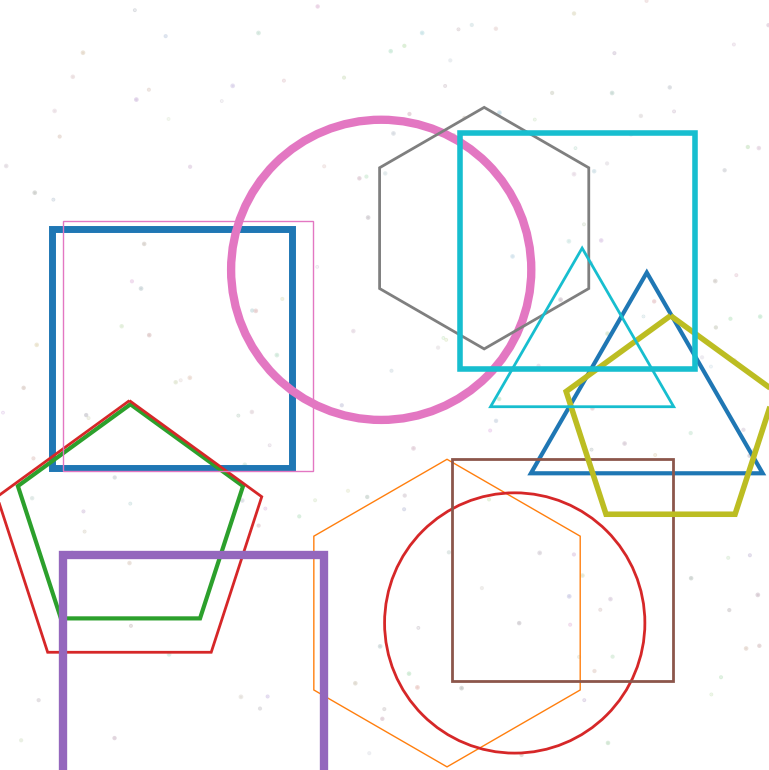[{"shape": "square", "thickness": 2.5, "radius": 0.78, "center": [0.224, 0.547]}, {"shape": "triangle", "thickness": 1.5, "radius": 0.87, "center": [0.84, 0.472]}, {"shape": "hexagon", "thickness": 0.5, "radius": 1.0, "center": [0.581, 0.204]}, {"shape": "pentagon", "thickness": 1.5, "radius": 0.77, "center": [0.169, 0.321]}, {"shape": "circle", "thickness": 1, "radius": 0.85, "center": [0.668, 0.191]}, {"shape": "pentagon", "thickness": 1, "radius": 0.9, "center": [0.168, 0.299]}, {"shape": "square", "thickness": 3, "radius": 0.85, "center": [0.251, 0.11]}, {"shape": "square", "thickness": 1, "radius": 0.72, "center": [0.73, 0.26]}, {"shape": "circle", "thickness": 3, "radius": 0.97, "center": [0.495, 0.65]}, {"shape": "square", "thickness": 0.5, "radius": 0.81, "center": [0.244, 0.551]}, {"shape": "hexagon", "thickness": 1, "radius": 0.78, "center": [0.629, 0.704]}, {"shape": "pentagon", "thickness": 2, "radius": 0.71, "center": [0.871, 0.447]}, {"shape": "square", "thickness": 2, "radius": 0.77, "center": [0.75, 0.674]}, {"shape": "triangle", "thickness": 1, "radius": 0.69, "center": [0.756, 0.54]}]